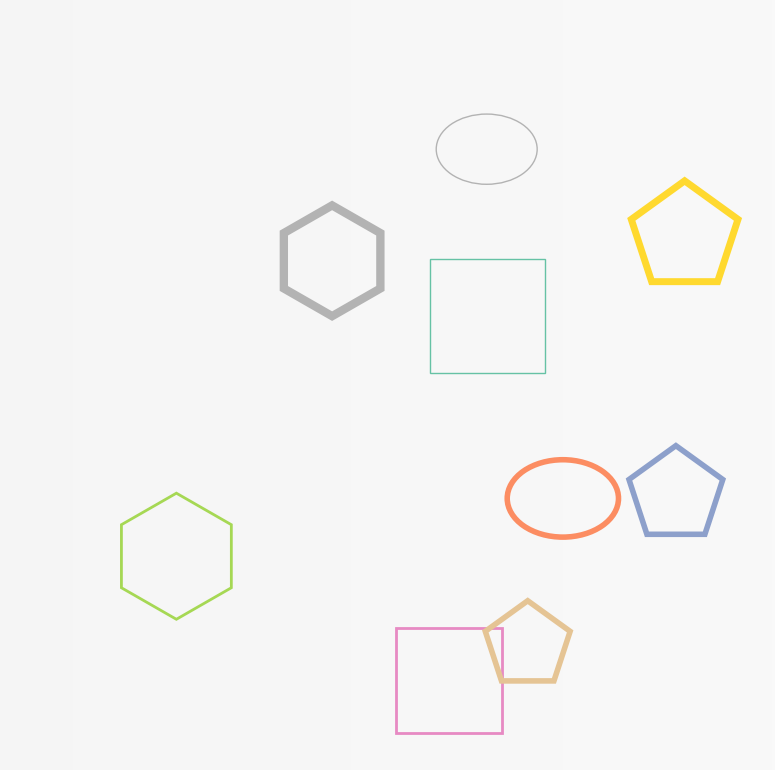[{"shape": "square", "thickness": 0.5, "radius": 0.37, "center": [0.629, 0.589]}, {"shape": "oval", "thickness": 2, "radius": 0.36, "center": [0.726, 0.353]}, {"shape": "pentagon", "thickness": 2, "radius": 0.32, "center": [0.872, 0.358]}, {"shape": "square", "thickness": 1, "radius": 0.34, "center": [0.58, 0.116]}, {"shape": "hexagon", "thickness": 1, "radius": 0.41, "center": [0.228, 0.278]}, {"shape": "pentagon", "thickness": 2.5, "radius": 0.36, "center": [0.883, 0.693]}, {"shape": "pentagon", "thickness": 2, "radius": 0.29, "center": [0.681, 0.162]}, {"shape": "hexagon", "thickness": 3, "radius": 0.36, "center": [0.429, 0.661]}, {"shape": "oval", "thickness": 0.5, "radius": 0.33, "center": [0.628, 0.806]}]